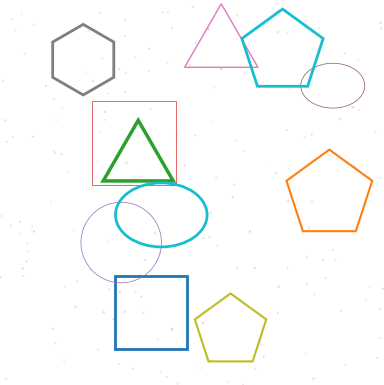[{"shape": "square", "thickness": 2, "radius": 0.47, "center": [0.392, 0.188]}, {"shape": "pentagon", "thickness": 1.5, "radius": 0.59, "center": [0.855, 0.494]}, {"shape": "triangle", "thickness": 2.5, "radius": 0.52, "center": [0.359, 0.583]}, {"shape": "square", "thickness": 0.5, "radius": 0.54, "center": [0.348, 0.628]}, {"shape": "circle", "thickness": 0.5, "radius": 0.52, "center": [0.315, 0.37]}, {"shape": "oval", "thickness": 0.5, "radius": 0.42, "center": [0.864, 0.778]}, {"shape": "triangle", "thickness": 1, "radius": 0.55, "center": [0.575, 0.88]}, {"shape": "hexagon", "thickness": 2, "radius": 0.46, "center": [0.216, 0.845]}, {"shape": "pentagon", "thickness": 1.5, "radius": 0.49, "center": [0.599, 0.14]}, {"shape": "oval", "thickness": 2, "radius": 0.59, "center": [0.419, 0.442]}, {"shape": "pentagon", "thickness": 2, "radius": 0.55, "center": [0.734, 0.866]}]